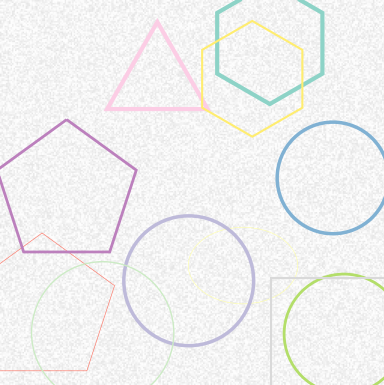[{"shape": "hexagon", "thickness": 3, "radius": 0.79, "center": [0.701, 0.888]}, {"shape": "oval", "thickness": 0.5, "radius": 0.71, "center": [0.631, 0.31]}, {"shape": "circle", "thickness": 2.5, "radius": 0.84, "center": [0.49, 0.271]}, {"shape": "pentagon", "thickness": 0.5, "radius": 0.99, "center": [0.109, 0.197]}, {"shape": "circle", "thickness": 2.5, "radius": 0.72, "center": [0.865, 0.538]}, {"shape": "circle", "thickness": 2, "radius": 0.78, "center": [0.893, 0.133]}, {"shape": "triangle", "thickness": 3, "radius": 0.75, "center": [0.409, 0.792]}, {"shape": "square", "thickness": 1.5, "radius": 0.85, "center": [0.875, 0.106]}, {"shape": "pentagon", "thickness": 2, "radius": 0.95, "center": [0.173, 0.499]}, {"shape": "circle", "thickness": 1, "radius": 0.92, "center": [0.267, 0.136]}, {"shape": "hexagon", "thickness": 1.5, "radius": 0.75, "center": [0.655, 0.795]}]